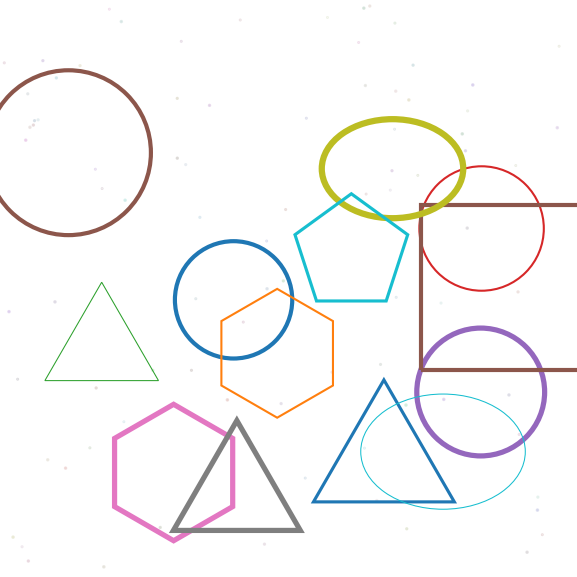[{"shape": "triangle", "thickness": 1.5, "radius": 0.7, "center": [0.665, 0.2]}, {"shape": "circle", "thickness": 2, "radius": 0.51, "center": [0.404, 0.48]}, {"shape": "hexagon", "thickness": 1, "radius": 0.56, "center": [0.48, 0.387]}, {"shape": "triangle", "thickness": 0.5, "radius": 0.57, "center": [0.176, 0.397]}, {"shape": "circle", "thickness": 1, "radius": 0.54, "center": [0.834, 0.603]}, {"shape": "circle", "thickness": 2.5, "radius": 0.55, "center": [0.832, 0.32]}, {"shape": "square", "thickness": 2, "radius": 0.72, "center": [0.871, 0.501]}, {"shape": "circle", "thickness": 2, "radius": 0.71, "center": [0.119, 0.735]}, {"shape": "hexagon", "thickness": 2.5, "radius": 0.59, "center": [0.301, 0.181]}, {"shape": "triangle", "thickness": 2.5, "radius": 0.63, "center": [0.41, 0.144]}, {"shape": "oval", "thickness": 3, "radius": 0.61, "center": [0.68, 0.707]}, {"shape": "pentagon", "thickness": 1.5, "radius": 0.51, "center": [0.608, 0.561]}, {"shape": "oval", "thickness": 0.5, "radius": 0.71, "center": [0.767, 0.217]}]